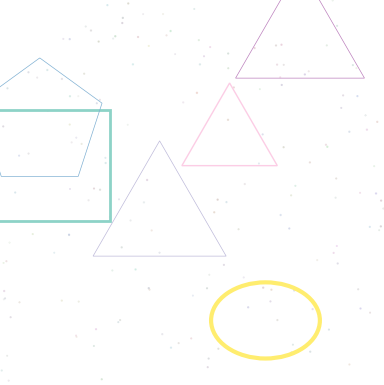[{"shape": "square", "thickness": 2, "radius": 0.72, "center": [0.141, 0.569]}, {"shape": "triangle", "thickness": 0.5, "radius": 1.0, "center": [0.415, 0.435]}, {"shape": "pentagon", "thickness": 0.5, "radius": 0.85, "center": [0.103, 0.679]}, {"shape": "triangle", "thickness": 1, "radius": 0.72, "center": [0.596, 0.641]}, {"shape": "triangle", "thickness": 0.5, "radius": 0.97, "center": [0.779, 0.894]}, {"shape": "oval", "thickness": 3, "radius": 0.71, "center": [0.69, 0.168]}]